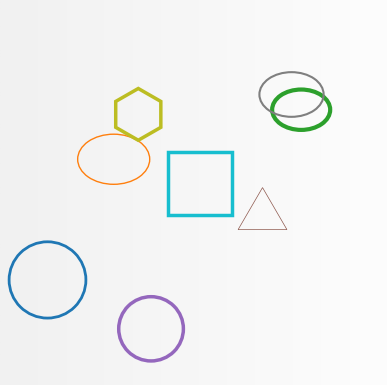[{"shape": "circle", "thickness": 2, "radius": 0.5, "center": [0.123, 0.273]}, {"shape": "oval", "thickness": 1, "radius": 0.46, "center": [0.293, 0.586]}, {"shape": "oval", "thickness": 3, "radius": 0.37, "center": [0.777, 0.715]}, {"shape": "circle", "thickness": 2.5, "radius": 0.42, "center": [0.39, 0.146]}, {"shape": "triangle", "thickness": 0.5, "radius": 0.36, "center": [0.677, 0.44]}, {"shape": "oval", "thickness": 1.5, "radius": 0.41, "center": [0.752, 0.755]}, {"shape": "hexagon", "thickness": 2.5, "radius": 0.34, "center": [0.357, 0.703]}, {"shape": "square", "thickness": 2.5, "radius": 0.41, "center": [0.516, 0.523]}]